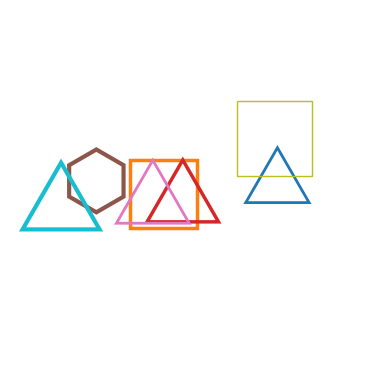[{"shape": "triangle", "thickness": 2, "radius": 0.47, "center": [0.721, 0.521]}, {"shape": "square", "thickness": 2.5, "radius": 0.44, "center": [0.425, 0.496]}, {"shape": "triangle", "thickness": 2.5, "radius": 0.54, "center": [0.475, 0.477]}, {"shape": "hexagon", "thickness": 3, "radius": 0.41, "center": [0.25, 0.53]}, {"shape": "triangle", "thickness": 2, "radius": 0.55, "center": [0.397, 0.475]}, {"shape": "square", "thickness": 1, "radius": 0.49, "center": [0.712, 0.641]}, {"shape": "triangle", "thickness": 3, "radius": 0.58, "center": [0.159, 0.462]}]